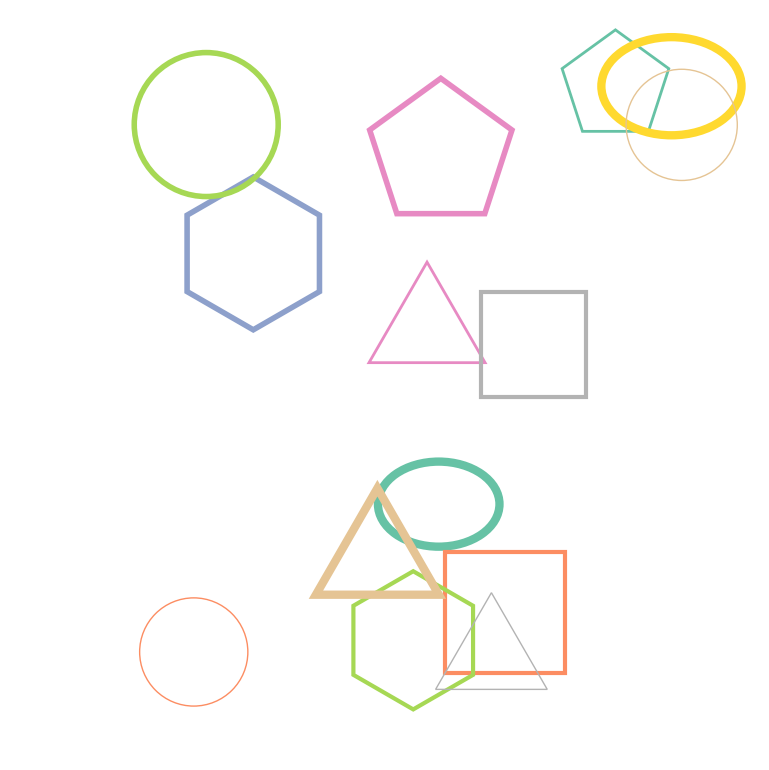[{"shape": "oval", "thickness": 3, "radius": 0.39, "center": [0.57, 0.345]}, {"shape": "pentagon", "thickness": 1, "radius": 0.36, "center": [0.799, 0.888]}, {"shape": "square", "thickness": 1.5, "radius": 0.39, "center": [0.656, 0.204]}, {"shape": "circle", "thickness": 0.5, "radius": 0.35, "center": [0.252, 0.153]}, {"shape": "hexagon", "thickness": 2, "radius": 0.5, "center": [0.329, 0.671]}, {"shape": "triangle", "thickness": 1, "radius": 0.44, "center": [0.555, 0.573]}, {"shape": "pentagon", "thickness": 2, "radius": 0.49, "center": [0.572, 0.801]}, {"shape": "circle", "thickness": 2, "radius": 0.47, "center": [0.268, 0.838]}, {"shape": "hexagon", "thickness": 1.5, "radius": 0.45, "center": [0.537, 0.168]}, {"shape": "oval", "thickness": 3, "radius": 0.46, "center": [0.872, 0.888]}, {"shape": "circle", "thickness": 0.5, "radius": 0.36, "center": [0.885, 0.838]}, {"shape": "triangle", "thickness": 3, "radius": 0.46, "center": [0.49, 0.274]}, {"shape": "triangle", "thickness": 0.5, "radius": 0.42, "center": [0.638, 0.147]}, {"shape": "square", "thickness": 1.5, "radius": 0.34, "center": [0.693, 0.553]}]